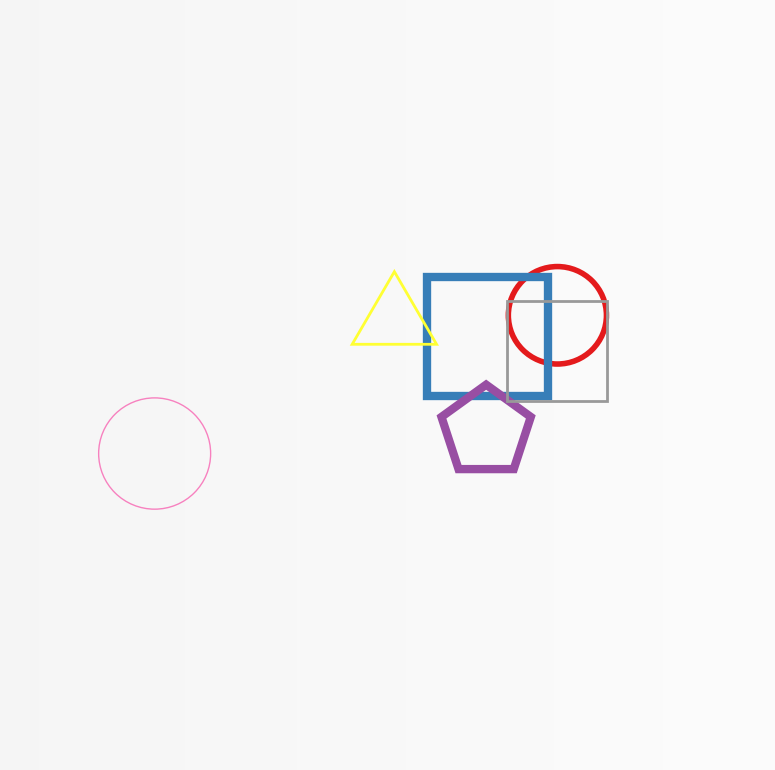[{"shape": "circle", "thickness": 2, "radius": 0.32, "center": [0.719, 0.591]}, {"shape": "square", "thickness": 3, "radius": 0.39, "center": [0.629, 0.563]}, {"shape": "pentagon", "thickness": 3, "radius": 0.3, "center": [0.627, 0.44]}, {"shape": "triangle", "thickness": 1, "radius": 0.31, "center": [0.509, 0.584]}, {"shape": "circle", "thickness": 0.5, "radius": 0.36, "center": [0.2, 0.411]}, {"shape": "square", "thickness": 1, "radius": 0.32, "center": [0.719, 0.544]}]